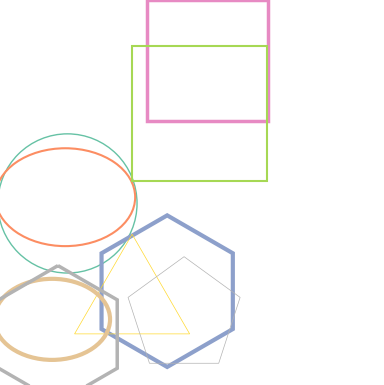[{"shape": "circle", "thickness": 1, "radius": 0.9, "center": [0.175, 0.472]}, {"shape": "oval", "thickness": 1.5, "radius": 0.91, "center": [0.17, 0.488]}, {"shape": "hexagon", "thickness": 3, "radius": 0.98, "center": [0.434, 0.244]}, {"shape": "square", "thickness": 2.5, "radius": 0.79, "center": [0.538, 0.843]}, {"shape": "square", "thickness": 1.5, "radius": 0.88, "center": [0.519, 0.706]}, {"shape": "triangle", "thickness": 0.5, "radius": 0.86, "center": [0.343, 0.219]}, {"shape": "oval", "thickness": 3, "radius": 0.75, "center": [0.135, 0.17]}, {"shape": "hexagon", "thickness": 2.5, "radius": 0.89, "center": [0.151, 0.132]}, {"shape": "pentagon", "thickness": 0.5, "radius": 0.77, "center": [0.478, 0.18]}]